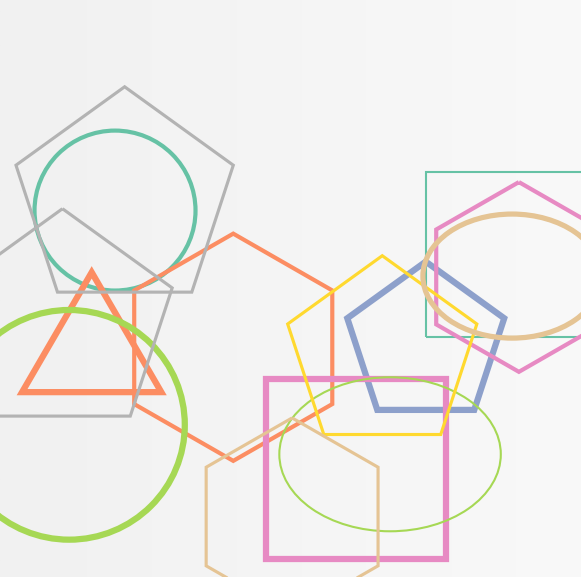[{"shape": "square", "thickness": 1, "radius": 0.72, "center": [0.876, 0.558]}, {"shape": "circle", "thickness": 2, "radius": 0.69, "center": [0.198, 0.635]}, {"shape": "triangle", "thickness": 3, "radius": 0.69, "center": [0.158, 0.389]}, {"shape": "hexagon", "thickness": 2, "radius": 0.98, "center": [0.401, 0.398]}, {"shape": "pentagon", "thickness": 3, "radius": 0.71, "center": [0.732, 0.404]}, {"shape": "hexagon", "thickness": 2, "radius": 0.82, "center": [0.893, 0.52]}, {"shape": "square", "thickness": 3, "radius": 0.78, "center": [0.612, 0.187]}, {"shape": "oval", "thickness": 1, "radius": 0.95, "center": [0.671, 0.213]}, {"shape": "circle", "thickness": 3, "radius": 0.99, "center": [0.119, 0.263]}, {"shape": "pentagon", "thickness": 1.5, "radius": 0.86, "center": [0.658, 0.385]}, {"shape": "oval", "thickness": 2.5, "radius": 0.77, "center": [0.881, 0.521]}, {"shape": "hexagon", "thickness": 1.5, "radius": 0.85, "center": [0.503, 0.105]}, {"shape": "pentagon", "thickness": 1.5, "radius": 0.98, "center": [0.214, 0.652]}, {"shape": "pentagon", "thickness": 1.5, "radius": 0.99, "center": [0.107, 0.439]}]